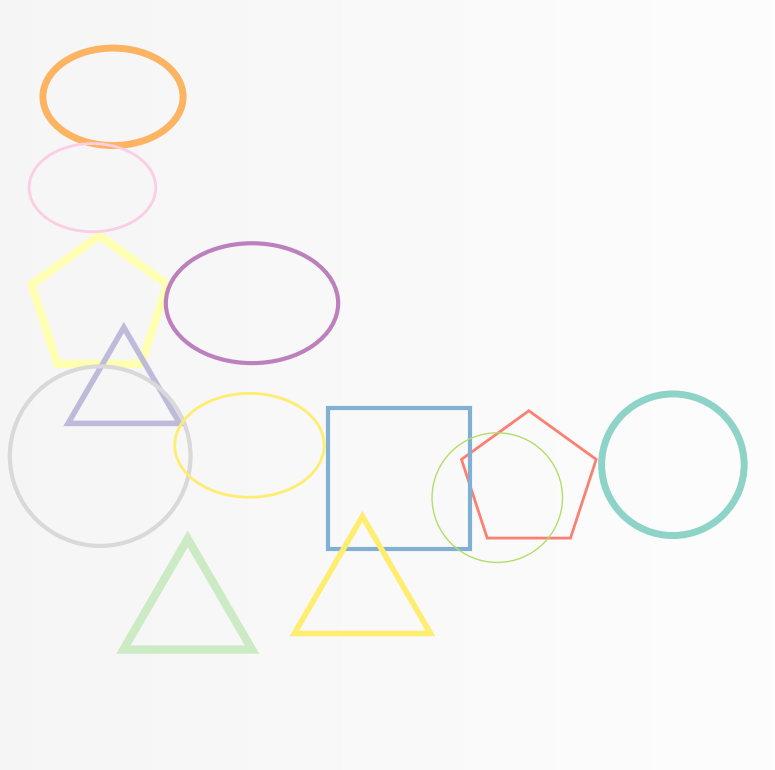[{"shape": "circle", "thickness": 2.5, "radius": 0.46, "center": [0.868, 0.396]}, {"shape": "pentagon", "thickness": 3, "radius": 0.46, "center": [0.128, 0.602]}, {"shape": "triangle", "thickness": 2, "radius": 0.42, "center": [0.16, 0.492]}, {"shape": "pentagon", "thickness": 1, "radius": 0.46, "center": [0.682, 0.375]}, {"shape": "square", "thickness": 1.5, "radius": 0.46, "center": [0.515, 0.378]}, {"shape": "oval", "thickness": 2.5, "radius": 0.45, "center": [0.146, 0.874]}, {"shape": "circle", "thickness": 0.5, "radius": 0.42, "center": [0.642, 0.354]}, {"shape": "oval", "thickness": 1, "radius": 0.41, "center": [0.119, 0.756]}, {"shape": "circle", "thickness": 1.5, "radius": 0.58, "center": [0.129, 0.408]}, {"shape": "oval", "thickness": 1.5, "radius": 0.56, "center": [0.325, 0.606]}, {"shape": "triangle", "thickness": 3, "radius": 0.48, "center": [0.242, 0.204]}, {"shape": "triangle", "thickness": 2, "radius": 0.51, "center": [0.468, 0.228]}, {"shape": "oval", "thickness": 1, "radius": 0.48, "center": [0.322, 0.422]}]